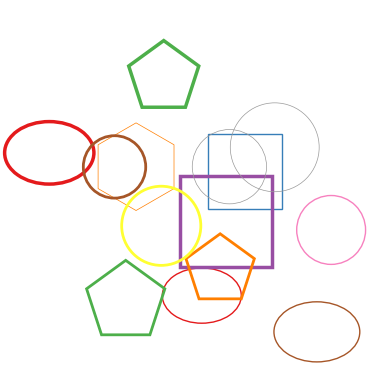[{"shape": "oval", "thickness": 2.5, "radius": 0.58, "center": [0.128, 0.603]}, {"shape": "oval", "thickness": 1, "radius": 0.51, "center": [0.524, 0.232]}, {"shape": "square", "thickness": 1, "radius": 0.48, "center": [0.636, 0.555]}, {"shape": "pentagon", "thickness": 2, "radius": 0.53, "center": [0.327, 0.217]}, {"shape": "pentagon", "thickness": 2.5, "radius": 0.48, "center": [0.425, 0.799]}, {"shape": "square", "thickness": 2.5, "radius": 0.59, "center": [0.587, 0.425]}, {"shape": "pentagon", "thickness": 2, "radius": 0.47, "center": [0.572, 0.299]}, {"shape": "hexagon", "thickness": 0.5, "radius": 0.57, "center": [0.353, 0.567]}, {"shape": "circle", "thickness": 2, "radius": 0.51, "center": [0.419, 0.414]}, {"shape": "oval", "thickness": 1, "radius": 0.56, "center": [0.823, 0.138]}, {"shape": "circle", "thickness": 2, "radius": 0.41, "center": [0.297, 0.566]}, {"shape": "circle", "thickness": 1, "radius": 0.45, "center": [0.86, 0.403]}, {"shape": "circle", "thickness": 0.5, "radius": 0.48, "center": [0.596, 0.567]}, {"shape": "circle", "thickness": 0.5, "radius": 0.58, "center": [0.714, 0.617]}]